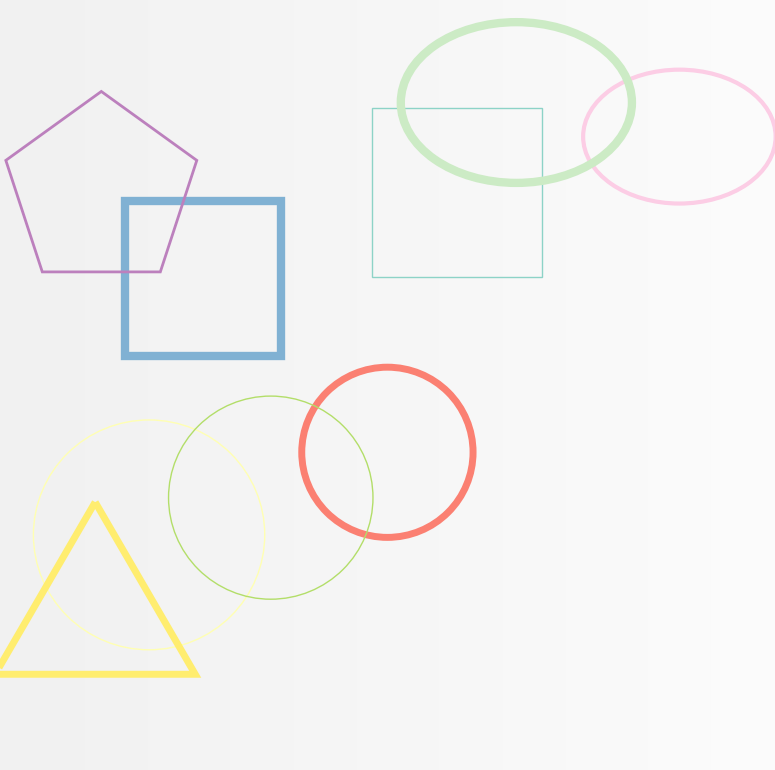[{"shape": "square", "thickness": 0.5, "radius": 0.55, "center": [0.589, 0.75]}, {"shape": "circle", "thickness": 0.5, "radius": 0.75, "center": [0.192, 0.305]}, {"shape": "circle", "thickness": 2.5, "radius": 0.55, "center": [0.5, 0.413]}, {"shape": "square", "thickness": 3, "radius": 0.5, "center": [0.262, 0.638]}, {"shape": "circle", "thickness": 0.5, "radius": 0.66, "center": [0.349, 0.354]}, {"shape": "oval", "thickness": 1.5, "radius": 0.62, "center": [0.877, 0.823]}, {"shape": "pentagon", "thickness": 1, "radius": 0.65, "center": [0.131, 0.752]}, {"shape": "oval", "thickness": 3, "radius": 0.75, "center": [0.666, 0.867]}, {"shape": "triangle", "thickness": 2.5, "radius": 0.75, "center": [0.123, 0.199]}]